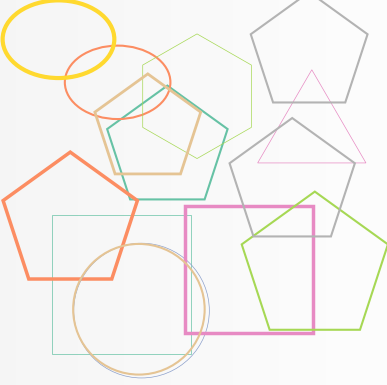[{"shape": "square", "thickness": 0.5, "radius": 0.9, "center": [0.313, 0.261]}, {"shape": "pentagon", "thickness": 1.5, "radius": 0.82, "center": [0.432, 0.614]}, {"shape": "pentagon", "thickness": 2.5, "radius": 0.91, "center": [0.181, 0.423]}, {"shape": "oval", "thickness": 1.5, "radius": 0.68, "center": [0.304, 0.786]}, {"shape": "circle", "thickness": 0.5, "radius": 0.87, "center": [0.365, 0.193]}, {"shape": "square", "thickness": 2.5, "radius": 0.82, "center": [0.643, 0.299]}, {"shape": "triangle", "thickness": 0.5, "radius": 0.81, "center": [0.805, 0.657]}, {"shape": "hexagon", "thickness": 0.5, "radius": 0.81, "center": [0.509, 0.75]}, {"shape": "pentagon", "thickness": 1.5, "radius": 0.99, "center": [0.812, 0.304]}, {"shape": "oval", "thickness": 3, "radius": 0.72, "center": [0.151, 0.898]}, {"shape": "pentagon", "thickness": 2, "radius": 0.72, "center": [0.381, 0.664]}, {"shape": "circle", "thickness": 1.5, "radius": 0.85, "center": [0.358, 0.197]}, {"shape": "pentagon", "thickness": 1.5, "radius": 0.85, "center": [0.754, 0.523]}, {"shape": "pentagon", "thickness": 1.5, "radius": 0.79, "center": [0.798, 0.862]}]